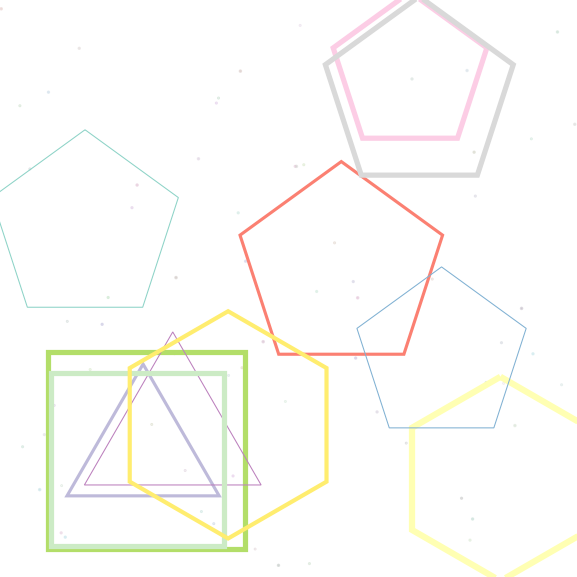[{"shape": "pentagon", "thickness": 0.5, "radius": 0.85, "center": [0.147, 0.605]}, {"shape": "hexagon", "thickness": 3, "radius": 0.88, "center": [0.867, 0.17]}, {"shape": "triangle", "thickness": 1.5, "radius": 0.76, "center": [0.248, 0.217]}, {"shape": "pentagon", "thickness": 1.5, "radius": 0.92, "center": [0.591, 0.535]}, {"shape": "pentagon", "thickness": 0.5, "radius": 0.77, "center": [0.765, 0.383]}, {"shape": "square", "thickness": 2.5, "radius": 0.85, "center": [0.254, 0.219]}, {"shape": "pentagon", "thickness": 2.5, "radius": 0.7, "center": [0.71, 0.873]}, {"shape": "pentagon", "thickness": 2.5, "radius": 0.86, "center": [0.726, 0.834]}, {"shape": "triangle", "thickness": 0.5, "radius": 0.88, "center": [0.299, 0.248]}, {"shape": "square", "thickness": 2.5, "radius": 0.75, "center": [0.238, 0.203]}, {"shape": "hexagon", "thickness": 2, "radius": 0.98, "center": [0.395, 0.263]}]